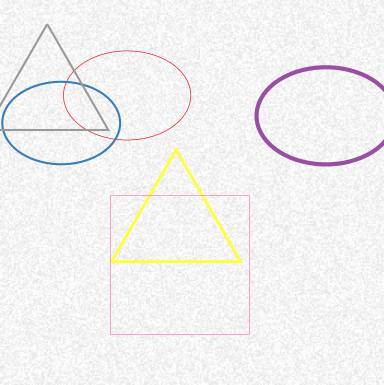[{"shape": "oval", "thickness": 0.5, "radius": 0.83, "center": [0.33, 0.752]}, {"shape": "oval", "thickness": 1.5, "radius": 0.77, "center": [0.159, 0.68]}, {"shape": "oval", "thickness": 3, "radius": 0.9, "center": [0.847, 0.699]}, {"shape": "triangle", "thickness": 2, "radius": 0.97, "center": [0.457, 0.417]}, {"shape": "square", "thickness": 0.5, "radius": 0.9, "center": [0.467, 0.312]}, {"shape": "triangle", "thickness": 1.5, "radius": 0.92, "center": [0.123, 0.754]}]